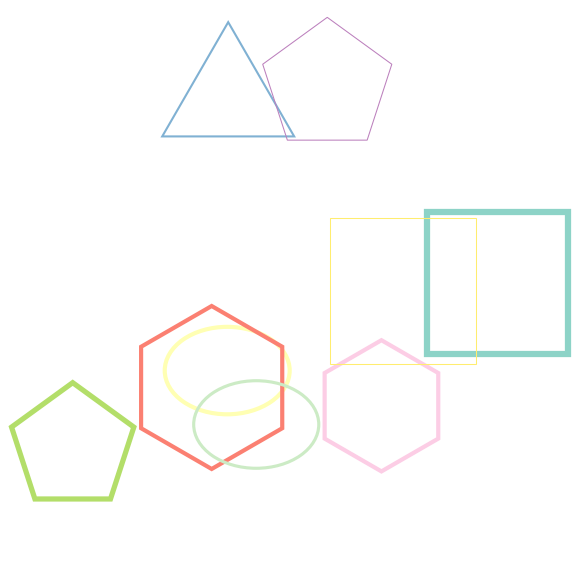[{"shape": "square", "thickness": 3, "radius": 0.61, "center": [0.862, 0.509]}, {"shape": "oval", "thickness": 2, "radius": 0.54, "center": [0.393, 0.357]}, {"shape": "hexagon", "thickness": 2, "radius": 0.71, "center": [0.367, 0.328]}, {"shape": "triangle", "thickness": 1, "radius": 0.66, "center": [0.395, 0.829]}, {"shape": "pentagon", "thickness": 2.5, "radius": 0.56, "center": [0.126, 0.225]}, {"shape": "hexagon", "thickness": 2, "radius": 0.57, "center": [0.661, 0.296]}, {"shape": "pentagon", "thickness": 0.5, "radius": 0.59, "center": [0.567, 0.852]}, {"shape": "oval", "thickness": 1.5, "radius": 0.54, "center": [0.444, 0.264]}, {"shape": "square", "thickness": 0.5, "radius": 0.63, "center": [0.698, 0.495]}]